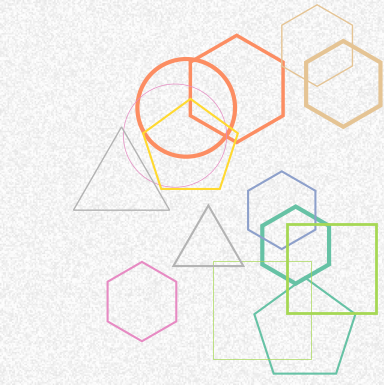[{"shape": "hexagon", "thickness": 3, "radius": 0.5, "center": [0.768, 0.363]}, {"shape": "pentagon", "thickness": 1.5, "radius": 0.69, "center": [0.792, 0.141]}, {"shape": "hexagon", "thickness": 2.5, "radius": 0.7, "center": [0.615, 0.769]}, {"shape": "circle", "thickness": 3, "radius": 0.63, "center": [0.484, 0.72]}, {"shape": "hexagon", "thickness": 1.5, "radius": 0.5, "center": [0.732, 0.454]}, {"shape": "circle", "thickness": 0.5, "radius": 0.67, "center": [0.455, 0.648]}, {"shape": "hexagon", "thickness": 1.5, "radius": 0.52, "center": [0.369, 0.217]}, {"shape": "square", "thickness": 2, "radius": 0.58, "center": [0.86, 0.303]}, {"shape": "square", "thickness": 0.5, "radius": 0.64, "center": [0.68, 0.194]}, {"shape": "pentagon", "thickness": 1.5, "radius": 0.65, "center": [0.495, 0.614]}, {"shape": "hexagon", "thickness": 1, "radius": 0.53, "center": [0.824, 0.882]}, {"shape": "hexagon", "thickness": 3, "radius": 0.56, "center": [0.892, 0.782]}, {"shape": "triangle", "thickness": 1.5, "radius": 0.52, "center": [0.541, 0.361]}, {"shape": "triangle", "thickness": 1, "radius": 0.72, "center": [0.316, 0.526]}]